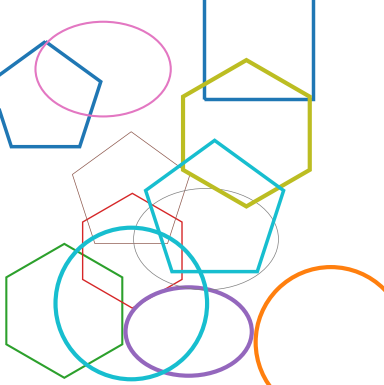[{"shape": "pentagon", "thickness": 2.5, "radius": 0.75, "center": [0.118, 0.741]}, {"shape": "square", "thickness": 2.5, "radius": 0.71, "center": [0.671, 0.885]}, {"shape": "circle", "thickness": 3, "radius": 0.98, "center": [0.859, 0.111]}, {"shape": "hexagon", "thickness": 1.5, "radius": 0.87, "center": [0.167, 0.193]}, {"shape": "hexagon", "thickness": 1, "radius": 0.75, "center": [0.344, 0.349]}, {"shape": "oval", "thickness": 3, "radius": 0.82, "center": [0.49, 0.139]}, {"shape": "pentagon", "thickness": 0.5, "radius": 0.8, "center": [0.341, 0.497]}, {"shape": "oval", "thickness": 1.5, "radius": 0.88, "center": [0.268, 0.821]}, {"shape": "oval", "thickness": 0.5, "radius": 0.94, "center": [0.535, 0.379]}, {"shape": "hexagon", "thickness": 3, "radius": 0.95, "center": [0.64, 0.654]}, {"shape": "circle", "thickness": 3, "radius": 0.98, "center": [0.341, 0.212]}, {"shape": "pentagon", "thickness": 2.5, "radius": 0.94, "center": [0.557, 0.447]}]